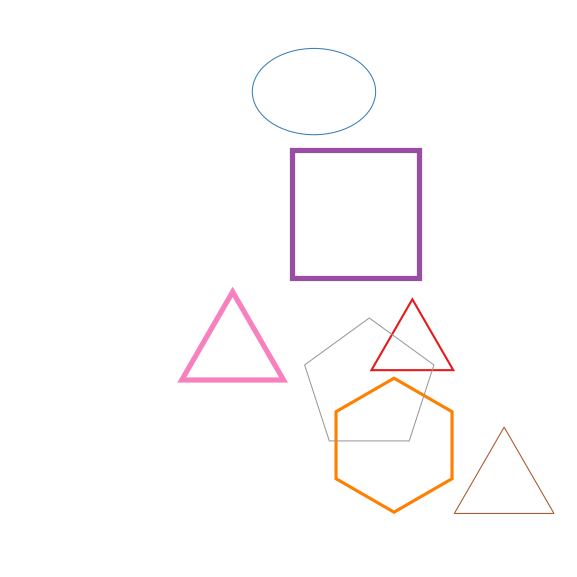[{"shape": "triangle", "thickness": 1, "radius": 0.41, "center": [0.714, 0.399]}, {"shape": "oval", "thickness": 0.5, "radius": 0.53, "center": [0.544, 0.841]}, {"shape": "square", "thickness": 2.5, "radius": 0.55, "center": [0.616, 0.628]}, {"shape": "hexagon", "thickness": 1.5, "radius": 0.58, "center": [0.682, 0.228]}, {"shape": "triangle", "thickness": 0.5, "radius": 0.5, "center": [0.873, 0.16]}, {"shape": "triangle", "thickness": 2.5, "radius": 0.51, "center": [0.403, 0.392]}, {"shape": "pentagon", "thickness": 0.5, "radius": 0.59, "center": [0.639, 0.331]}]